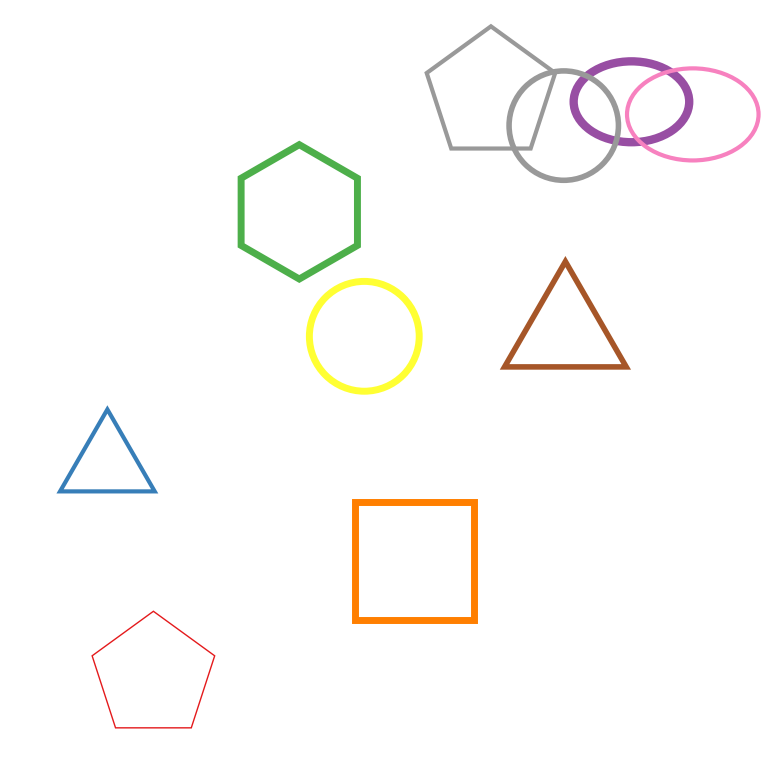[{"shape": "pentagon", "thickness": 0.5, "radius": 0.42, "center": [0.199, 0.122]}, {"shape": "triangle", "thickness": 1.5, "radius": 0.35, "center": [0.139, 0.397]}, {"shape": "hexagon", "thickness": 2.5, "radius": 0.44, "center": [0.389, 0.725]}, {"shape": "oval", "thickness": 3, "radius": 0.38, "center": [0.82, 0.868]}, {"shape": "square", "thickness": 2.5, "radius": 0.39, "center": [0.538, 0.271]}, {"shape": "circle", "thickness": 2.5, "radius": 0.36, "center": [0.473, 0.563]}, {"shape": "triangle", "thickness": 2, "radius": 0.46, "center": [0.734, 0.569]}, {"shape": "oval", "thickness": 1.5, "radius": 0.43, "center": [0.9, 0.851]}, {"shape": "circle", "thickness": 2, "radius": 0.36, "center": [0.732, 0.837]}, {"shape": "pentagon", "thickness": 1.5, "radius": 0.44, "center": [0.638, 0.878]}]